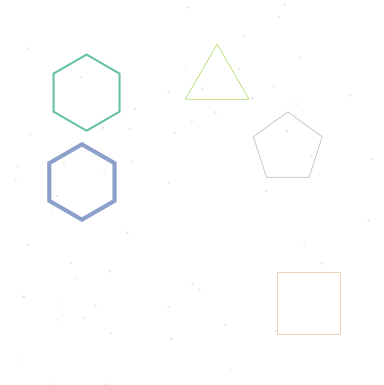[{"shape": "hexagon", "thickness": 1.5, "radius": 0.49, "center": [0.225, 0.759]}, {"shape": "hexagon", "thickness": 3, "radius": 0.49, "center": [0.213, 0.527]}, {"shape": "triangle", "thickness": 0.5, "radius": 0.48, "center": [0.564, 0.79]}, {"shape": "square", "thickness": 0.5, "radius": 0.41, "center": [0.8, 0.213]}, {"shape": "pentagon", "thickness": 0.5, "radius": 0.47, "center": [0.747, 0.616]}]